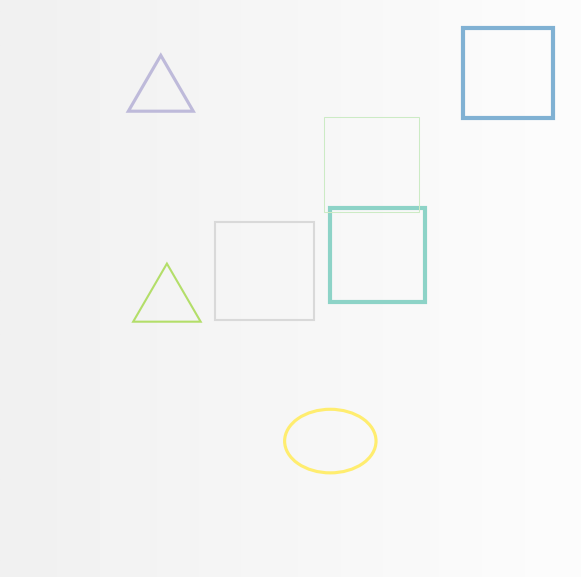[{"shape": "square", "thickness": 2, "radius": 0.41, "center": [0.649, 0.557]}, {"shape": "triangle", "thickness": 1.5, "radius": 0.32, "center": [0.277, 0.839]}, {"shape": "square", "thickness": 2, "radius": 0.39, "center": [0.874, 0.873]}, {"shape": "triangle", "thickness": 1, "radius": 0.34, "center": [0.287, 0.476]}, {"shape": "square", "thickness": 1, "radius": 0.43, "center": [0.455, 0.53]}, {"shape": "square", "thickness": 0.5, "radius": 0.41, "center": [0.64, 0.715]}, {"shape": "oval", "thickness": 1.5, "radius": 0.39, "center": [0.568, 0.235]}]